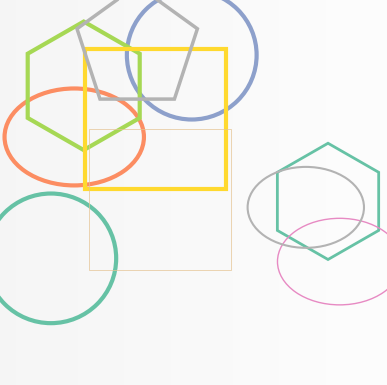[{"shape": "circle", "thickness": 3, "radius": 0.84, "center": [0.131, 0.329]}, {"shape": "hexagon", "thickness": 2, "radius": 0.75, "center": [0.847, 0.477]}, {"shape": "oval", "thickness": 3, "radius": 0.9, "center": [0.192, 0.644]}, {"shape": "circle", "thickness": 3, "radius": 0.84, "center": [0.495, 0.857]}, {"shape": "oval", "thickness": 1, "radius": 0.8, "center": [0.877, 0.321]}, {"shape": "hexagon", "thickness": 3, "radius": 0.83, "center": [0.216, 0.777]}, {"shape": "square", "thickness": 3, "radius": 0.91, "center": [0.402, 0.69]}, {"shape": "square", "thickness": 0.5, "radius": 0.92, "center": [0.414, 0.481]}, {"shape": "pentagon", "thickness": 2.5, "radius": 0.82, "center": [0.354, 0.875]}, {"shape": "oval", "thickness": 1.5, "radius": 0.75, "center": [0.789, 0.461]}]